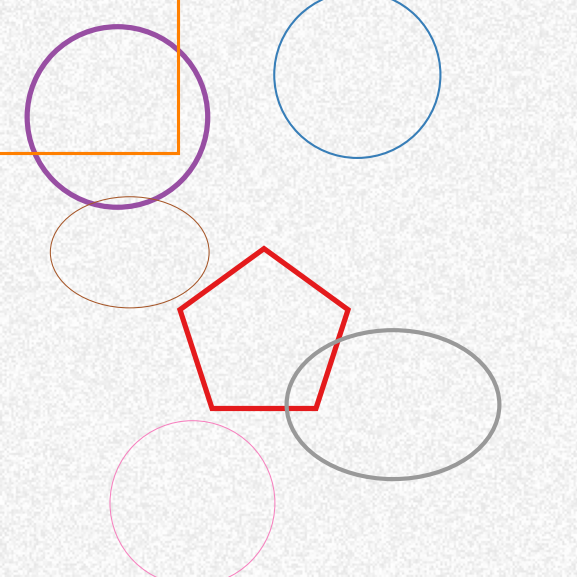[{"shape": "pentagon", "thickness": 2.5, "radius": 0.77, "center": [0.457, 0.416]}, {"shape": "circle", "thickness": 1, "radius": 0.72, "center": [0.619, 0.87]}, {"shape": "circle", "thickness": 2.5, "radius": 0.78, "center": [0.203, 0.797]}, {"shape": "square", "thickness": 1.5, "radius": 0.78, "center": [0.152, 0.89]}, {"shape": "oval", "thickness": 0.5, "radius": 0.69, "center": [0.225, 0.562]}, {"shape": "circle", "thickness": 0.5, "radius": 0.71, "center": [0.333, 0.128]}, {"shape": "oval", "thickness": 2, "radius": 0.92, "center": [0.681, 0.298]}]